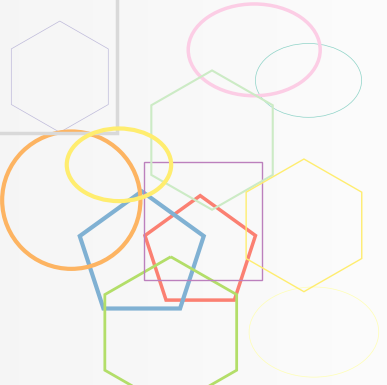[{"shape": "oval", "thickness": 0.5, "radius": 0.69, "center": [0.796, 0.791]}, {"shape": "oval", "thickness": 0.5, "radius": 0.84, "center": [0.81, 0.138]}, {"shape": "hexagon", "thickness": 0.5, "radius": 0.72, "center": [0.154, 0.801]}, {"shape": "pentagon", "thickness": 2.5, "radius": 0.75, "center": [0.517, 0.342]}, {"shape": "pentagon", "thickness": 3, "radius": 0.84, "center": [0.366, 0.335]}, {"shape": "circle", "thickness": 3, "radius": 0.89, "center": [0.184, 0.48]}, {"shape": "hexagon", "thickness": 2, "radius": 0.98, "center": [0.441, 0.137]}, {"shape": "oval", "thickness": 2.5, "radius": 0.85, "center": [0.656, 0.871]}, {"shape": "square", "thickness": 2.5, "radius": 0.93, "center": [0.115, 0.841]}, {"shape": "square", "thickness": 1, "radius": 0.76, "center": [0.524, 0.425]}, {"shape": "hexagon", "thickness": 1.5, "radius": 0.9, "center": [0.547, 0.636]}, {"shape": "hexagon", "thickness": 1, "radius": 0.86, "center": [0.784, 0.415]}, {"shape": "oval", "thickness": 3, "radius": 0.67, "center": [0.307, 0.572]}]